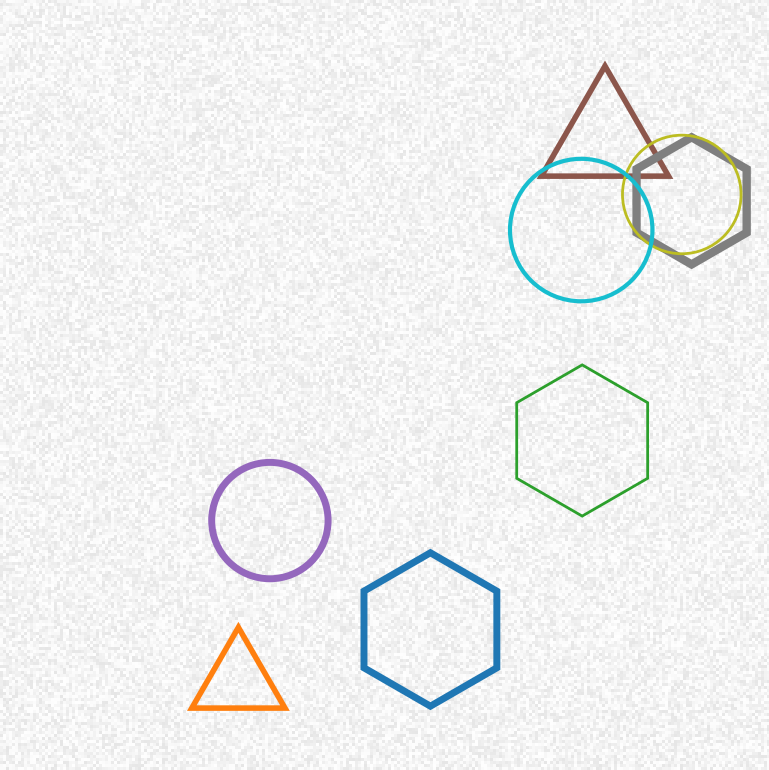[{"shape": "hexagon", "thickness": 2.5, "radius": 0.5, "center": [0.559, 0.183]}, {"shape": "triangle", "thickness": 2, "radius": 0.35, "center": [0.31, 0.115]}, {"shape": "hexagon", "thickness": 1, "radius": 0.49, "center": [0.756, 0.428]}, {"shape": "circle", "thickness": 2.5, "radius": 0.38, "center": [0.35, 0.324]}, {"shape": "triangle", "thickness": 2, "radius": 0.48, "center": [0.786, 0.819]}, {"shape": "hexagon", "thickness": 3, "radius": 0.41, "center": [0.898, 0.739]}, {"shape": "circle", "thickness": 1, "radius": 0.38, "center": [0.885, 0.747]}, {"shape": "circle", "thickness": 1.5, "radius": 0.46, "center": [0.755, 0.701]}]